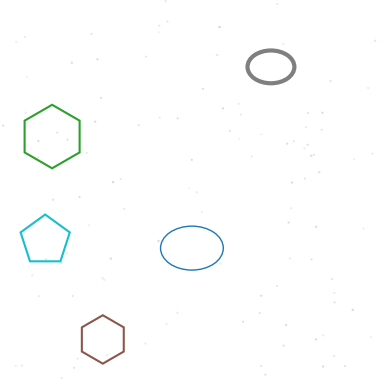[{"shape": "oval", "thickness": 1, "radius": 0.41, "center": [0.498, 0.356]}, {"shape": "hexagon", "thickness": 1.5, "radius": 0.41, "center": [0.135, 0.645]}, {"shape": "hexagon", "thickness": 1.5, "radius": 0.31, "center": [0.267, 0.118]}, {"shape": "oval", "thickness": 3, "radius": 0.3, "center": [0.704, 0.826]}, {"shape": "pentagon", "thickness": 1.5, "radius": 0.34, "center": [0.117, 0.376]}]